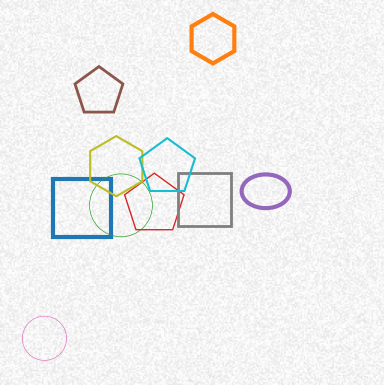[{"shape": "square", "thickness": 3, "radius": 0.38, "center": [0.213, 0.461]}, {"shape": "hexagon", "thickness": 3, "radius": 0.32, "center": [0.553, 0.899]}, {"shape": "circle", "thickness": 0.5, "radius": 0.41, "center": [0.314, 0.467]}, {"shape": "pentagon", "thickness": 1, "radius": 0.41, "center": [0.401, 0.469]}, {"shape": "oval", "thickness": 3, "radius": 0.31, "center": [0.69, 0.503]}, {"shape": "pentagon", "thickness": 2, "radius": 0.33, "center": [0.257, 0.762]}, {"shape": "circle", "thickness": 0.5, "radius": 0.29, "center": [0.115, 0.121]}, {"shape": "square", "thickness": 2, "radius": 0.34, "center": [0.532, 0.481]}, {"shape": "hexagon", "thickness": 1.5, "radius": 0.39, "center": [0.302, 0.568]}, {"shape": "pentagon", "thickness": 1.5, "radius": 0.38, "center": [0.434, 0.565]}]